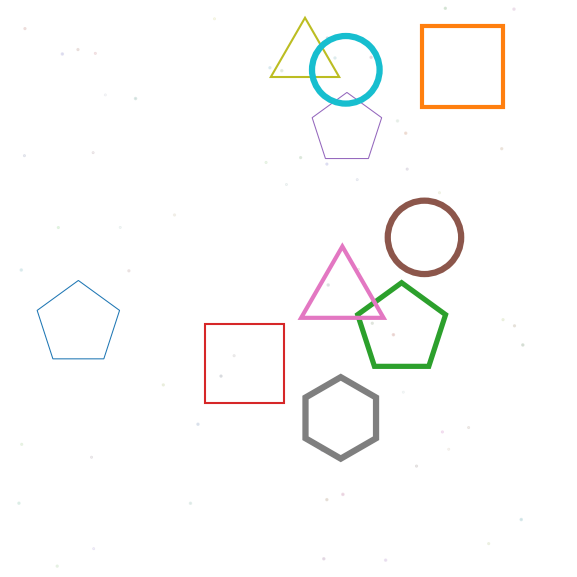[{"shape": "pentagon", "thickness": 0.5, "radius": 0.38, "center": [0.136, 0.438]}, {"shape": "square", "thickness": 2, "radius": 0.35, "center": [0.801, 0.885]}, {"shape": "pentagon", "thickness": 2.5, "radius": 0.4, "center": [0.695, 0.43]}, {"shape": "square", "thickness": 1, "radius": 0.34, "center": [0.423, 0.37]}, {"shape": "pentagon", "thickness": 0.5, "radius": 0.32, "center": [0.601, 0.776]}, {"shape": "circle", "thickness": 3, "radius": 0.32, "center": [0.735, 0.588]}, {"shape": "triangle", "thickness": 2, "radius": 0.41, "center": [0.593, 0.49]}, {"shape": "hexagon", "thickness": 3, "radius": 0.35, "center": [0.59, 0.275]}, {"shape": "triangle", "thickness": 1, "radius": 0.34, "center": [0.528, 0.9]}, {"shape": "circle", "thickness": 3, "radius": 0.29, "center": [0.599, 0.878]}]